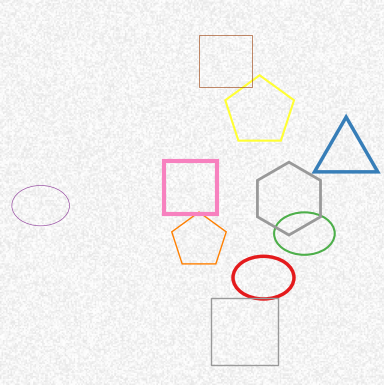[{"shape": "oval", "thickness": 2.5, "radius": 0.4, "center": [0.684, 0.279]}, {"shape": "triangle", "thickness": 2.5, "radius": 0.47, "center": [0.899, 0.601]}, {"shape": "oval", "thickness": 1.5, "radius": 0.39, "center": [0.791, 0.393]}, {"shape": "oval", "thickness": 0.5, "radius": 0.37, "center": [0.106, 0.466]}, {"shape": "pentagon", "thickness": 1, "radius": 0.37, "center": [0.517, 0.375]}, {"shape": "pentagon", "thickness": 1.5, "radius": 0.47, "center": [0.674, 0.711]}, {"shape": "square", "thickness": 0.5, "radius": 0.34, "center": [0.586, 0.841]}, {"shape": "square", "thickness": 3, "radius": 0.35, "center": [0.495, 0.513]}, {"shape": "square", "thickness": 1, "radius": 0.44, "center": [0.635, 0.139]}, {"shape": "hexagon", "thickness": 2, "radius": 0.47, "center": [0.751, 0.484]}]